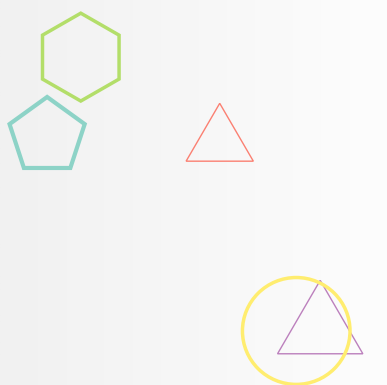[{"shape": "pentagon", "thickness": 3, "radius": 0.51, "center": [0.122, 0.646]}, {"shape": "triangle", "thickness": 1, "radius": 0.5, "center": [0.567, 0.631]}, {"shape": "hexagon", "thickness": 2.5, "radius": 0.57, "center": [0.208, 0.852]}, {"shape": "triangle", "thickness": 1, "radius": 0.64, "center": [0.826, 0.145]}, {"shape": "circle", "thickness": 2.5, "radius": 0.69, "center": [0.764, 0.14]}]